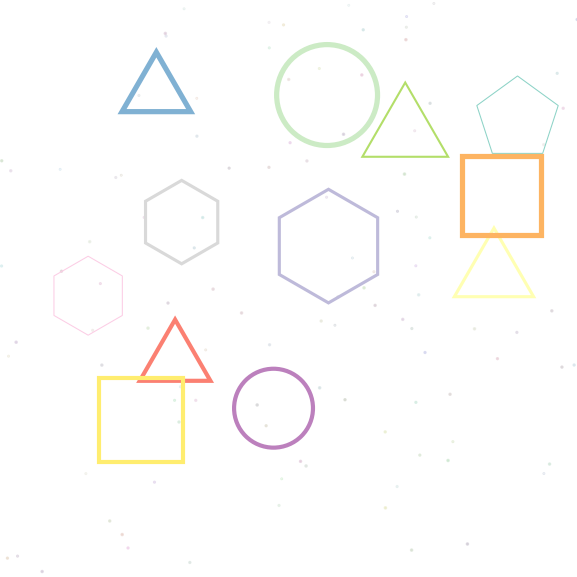[{"shape": "pentagon", "thickness": 0.5, "radius": 0.37, "center": [0.896, 0.793]}, {"shape": "triangle", "thickness": 1.5, "radius": 0.4, "center": [0.855, 0.525]}, {"shape": "hexagon", "thickness": 1.5, "radius": 0.49, "center": [0.569, 0.573]}, {"shape": "triangle", "thickness": 2, "radius": 0.35, "center": [0.303, 0.375]}, {"shape": "triangle", "thickness": 2.5, "radius": 0.34, "center": [0.271, 0.84]}, {"shape": "square", "thickness": 2.5, "radius": 0.34, "center": [0.868, 0.661]}, {"shape": "triangle", "thickness": 1, "radius": 0.43, "center": [0.702, 0.771]}, {"shape": "hexagon", "thickness": 0.5, "radius": 0.34, "center": [0.153, 0.487]}, {"shape": "hexagon", "thickness": 1.5, "radius": 0.36, "center": [0.315, 0.615]}, {"shape": "circle", "thickness": 2, "radius": 0.34, "center": [0.474, 0.292]}, {"shape": "circle", "thickness": 2.5, "radius": 0.44, "center": [0.566, 0.835]}, {"shape": "square", "thickness": 2, "radius": 0.37, "center": [0.245, 0.272]}]